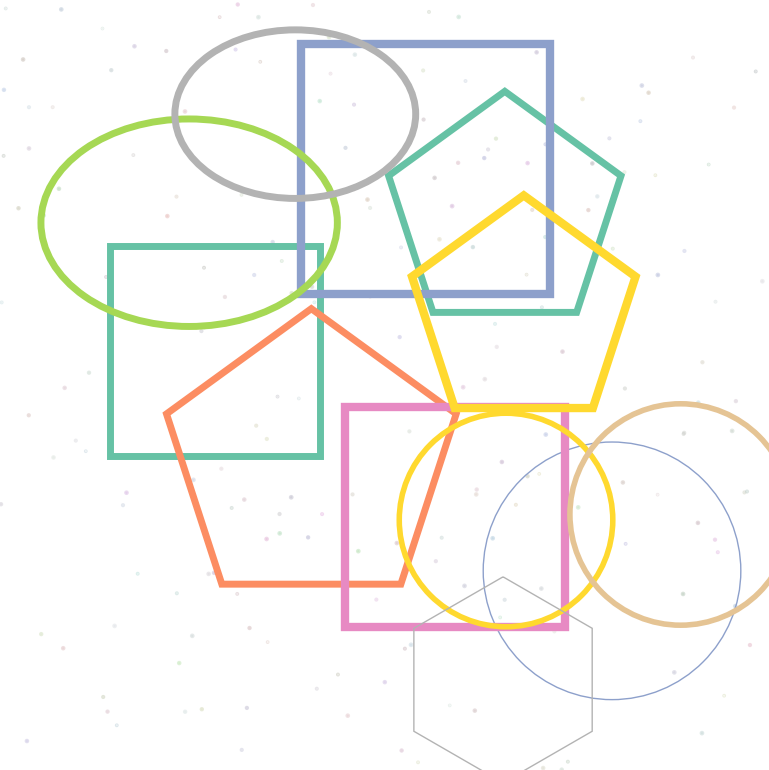[{"shape": "pentagon", "thickness": 2.5, "radius": 0.79, "center": [0.656, 0.723]}, {"shape": "square", "thickness": 2.5, "radius": 0.68, "center": [0.279, 0.544]}, {"shape": "pentagon", "thickness": 2.5, "radius": 0.99, "center": [0.404, 0.401]}, {"shape": "square", "thickness": 3, "radius": 0.81, "center": [0.553, 0.78]}, {"shape": "circle", "thickness": 0.5, "radius": 0.84, "center": [0.795, 0.259]}, {"shape": "square", "thickness": 3, "radius": 0.72, "center": [0.591, 0.329]}, {"shape": "oval", "thickness": 2.5, "radius": 0.96, "center": [0.246, 0.711]}, {"shape": "pentagon", "thickness": 3, "radius": 0.76, "center": [0.68, 0.594]}, {"shape": "circle", "thickness": 2, "radius": 0.69, "center": [0.657, 0.325]}, {"shape": "circle", "thickness": 2, "radius": 0.72, "center": [0.884, 0.332]}, {"shape": "hexagon", "thickness": 0.5, "radius": 0.67, "center": [0.653, 0.117]}, {"shape": "oval", "thickness": 2.5, "radius": 0.78, "center": [0.383, 0.852]}]